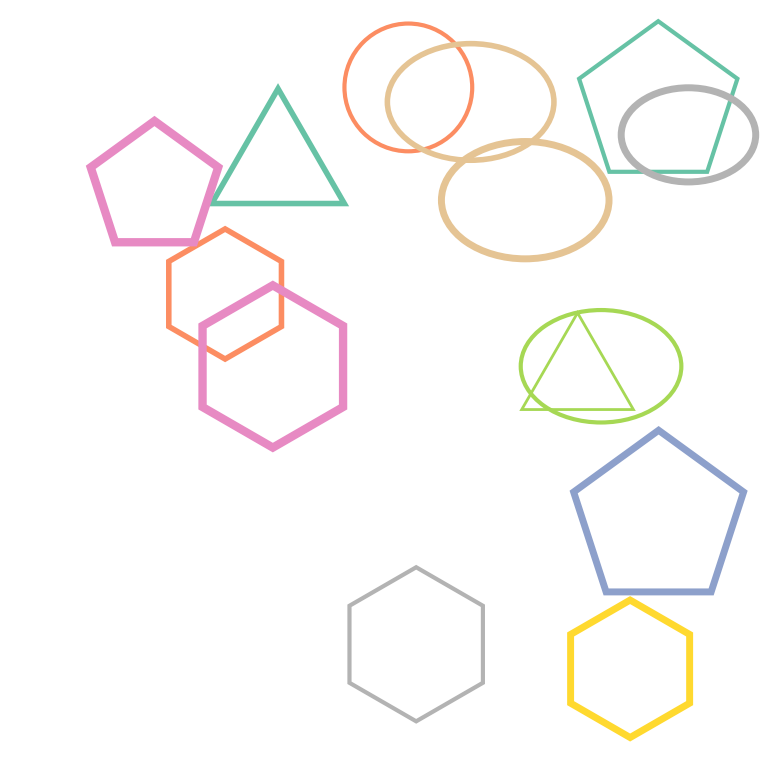[{"shape": "triangle", "thickness": 2, "radius": 0.5, "center": [0.361, 0.785]}, {"shape": "pentagon", "thickness": 1.5, "radius": 0.54, "center": [0.855, 0.864]}, {"shape": "circle", "thickness": 1.5, "radius": 0.41, "center": [0.53, 0.886]}, {"shape": "hexagon", "thickness": 2, "radius": 0.42, "center": [0.292, 0.618]}, {"shape": "pentagon", "thickness": 2.5, "radius": 0.58, "center": [0.855, 0.325]}, {"shape": "pentagon", "thickness": 3, "radius": 0.44, "center": [0.201, 0.756]}, {"shape": "hexagon", "thickness": 3, "radius": 0.53, "center": [0.354, 0.524]}, {"shape": "triangle", "thickness": 1, "radius": 0.42, "center": [0.75, 0.51]}, {"shape": "oval", "thickness": 1.5, "radius": 0.52, "center": [0.781, 0.524]}, {"shape": "hexagon", "thickness": 2.5, "radius": 0.45, "center": [0.818, 0.131]}, {"shape": "oval", "thickness": 2, "radius": 0.54, "center": [0.611, 0.868]}, {"shape": "oval", "thickness": 2.5, "radius": 0.54, "center": [0.682, 0.74]}, {"shape": "hexagon", "thickness": 1.5, "radius": 0.5, "center": [0.54, 0.163]}, {"shape": "oval", "thickness": 2.5, "radius": 0.44, "center": [0.894, 0.825]}]